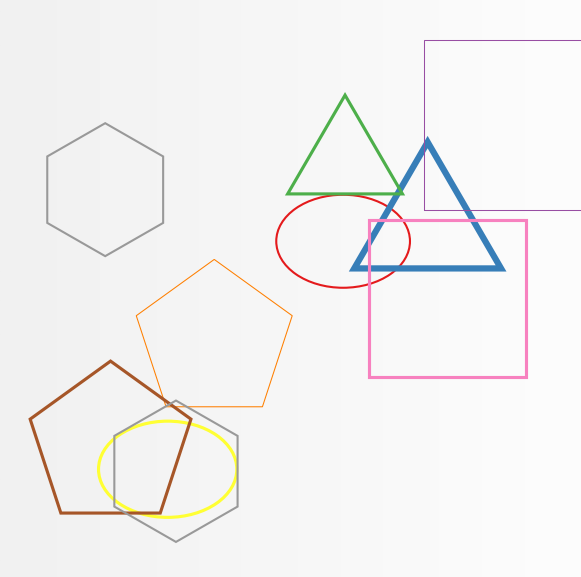[{"shape": "oval", "thickness": 1, "radius": 0.58, "center": [0.59, 0.581]}, {"shape": "triangle", "thickness": 3, "radius": 0.73, "center": [0.736, 0.607]}, {"shape": "triangle", "thickness": 1.5, "radius": 0.57, "center": [0.594, 0.72]}, {"shape": "square", "thickness": 0.5, "radius": 0.73, "center": [0.877, 0.782]}, {"shape": "pentagon", "thickness": 0.5, "radius": 0.71, "center": [0.369, 0.409]}, {"shape": "oval", "thickness": 1.5, "radius": 0.59, "center": [0.288, 0.187]}, {"shape": "pentagon", "thickness": 1.5, "radius": 0.73, "center": [0.19, 0.228]}, {"shape": "square", "thickness": 1.5, "radius": 0.68, "center": [0.77, 0.482]}, {"shape": "hexagon", "thickness": 1, "radius": 0.58, "center": [0.181, 0.671]}, {"shape": "hexagon", "thickness": 1, "radius": 0.61, "center": [0.303, 0.183]}]